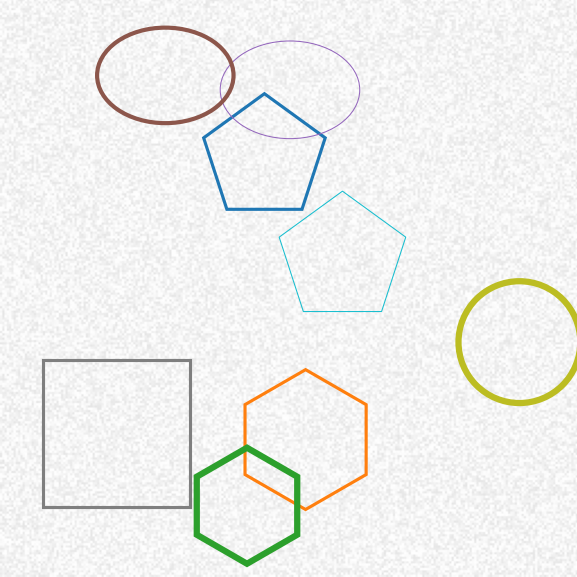[{"shape": "pentagon", "thickness": 1.5, "radius": 0.55, "center": [0.458, 0.726]}, {"shape": "hexagon", "thickness": 1.5, "radius": 0.61, "center": [0.529, 0.238]}, {"shape": "hexagon", "thickness": 3, "radius": 0.5, "center": [0.428, 0.123]}, {"shape": "oval", "thickness": 0.5, "radius": 0.6, "center": [0.502, 0.844]}, {"shape": "oval", "thickness": 2, "radius": 0.59, "center": [0.286, 0.869]}, {"shape": "square", "thickness": 1.5, "radius": 0.64, "center": [0.202, 0.248]}, {"shape": "circle", "thickness": 3, "radius": 0.53, "center": [0.899, 0.407]}, {"shape": "pentagon", "thickness": 0.5, "radius": 0.58, "center": [0.593, 0.553]}]